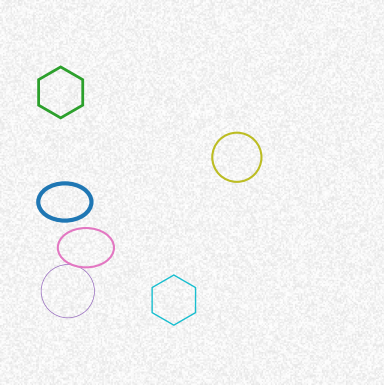[{"shape": "oval", "thickness": 3, "radius": 0.35, "center": [0.168, 0.475]}, {"shape": "hexagon", "thickness": 2, "radius": 0.33, "center": [0.158, 0.76]}, {"shape": "circle", "thickness": 0.5, "radius": 0.35, "center": [0.176, 0.244]}, {"shape": "oval", "thickness": 1.5, "radius": 0.36, "center": [0.223, 0.357]}, {"shape": "circle", "thickness": 1.5, "radius": 0.32, "center": [0.615, 0.592]}, {"shape": "hexagon", "thickness": 1, "radius": 0.33, "center": [0.452, 0.221]}]